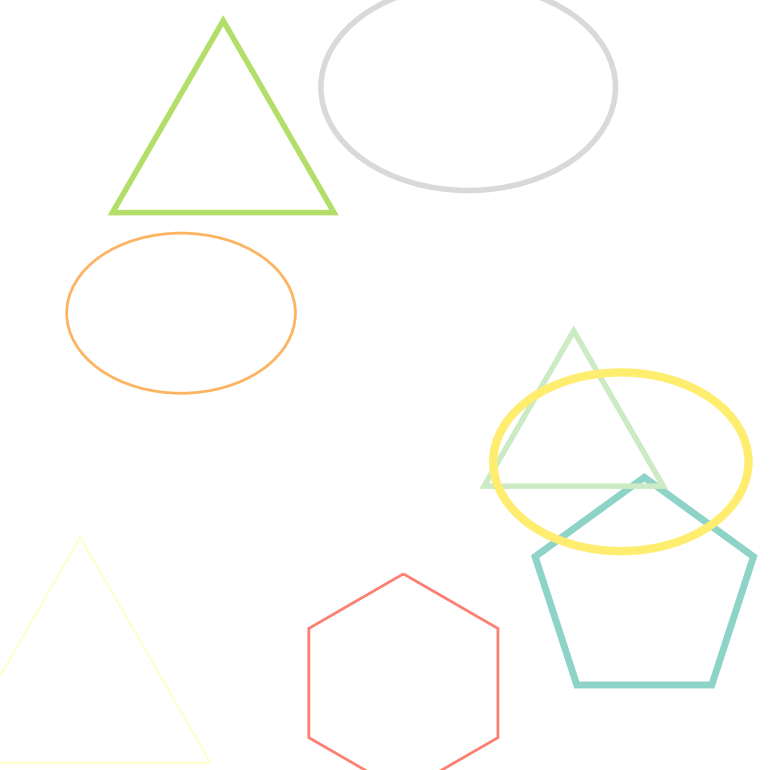[{"shape": "pentagon", "thickness": 2.5, "radius": 0.75, "center": [0.837, 0.231]}, {"shape": "triangle", "thickness": 0.5, "radius": 0.98, "center": [0.104, 0.107]}, {"shape": "hexagon", "thickness": 1, "radius": 0.71, "center": [0.524, 0.113]}, {"shape": "oval", "thickness": 1, "radius": 0.74, "center": [0.235, 0.593]}, {"shape": "triangle", "thickness": 2, "radius": 0.83, "center": [0.29, 0.807]}, {"shape": "oval", "thickness": 2, "radius": 0.96, "center": [0.608, 0.887]}, {"shape": "triangle", "thickness": 2, "radius": 0.67, "center": [0.745, 0.436]}, {"shape": "oval", "thickness": 3, "radius": 0.83, "center": [0.806, 0.4]}]